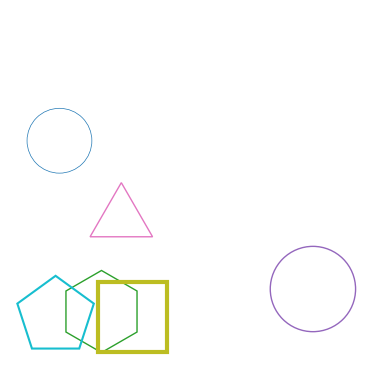[{"shape": "circle", "thickness": 0.5, "radius": 0.42, "center": [0.154, 0.634]}, {"shape": "hexagon", "thickness": 1, "radius": 0.53, "center": [0.264, 0.191]}, {"shape": "circle", "thickness": 1, "radius": 0.55, "center": [0.813, 0.249]}, {"shape": "triangle", "thickness": 1, "radius": 0.47, "center": [0.315, 0.432]}, {"shape": "square", "thickness": 3, "radius": 0.45, "center": [0.344, 0.176]}, {"shape": "pentagon", "thickness": 1.5, "radius": 0.52, "center": [0.144, 0.179]}]